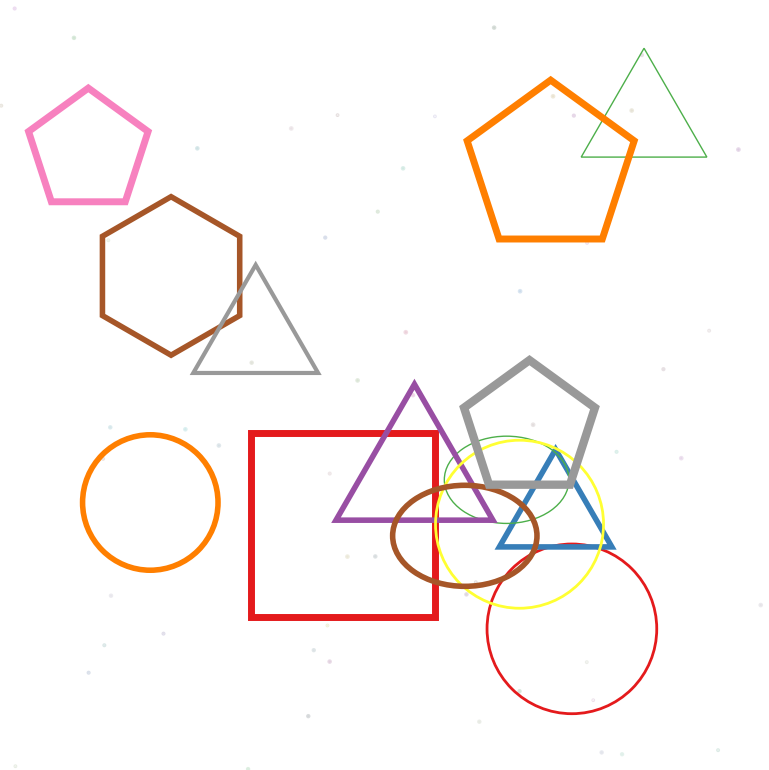[{"shape": "circle", "thickness": 1, "radius": 0.55, "center": [0.743, 0.183]}, {"shape": "square", "thickness": 2.5, "radius": 0.6, "center": [0.445, 0.319]}, {"shape": "triangle", "thickness": 2, "radius": 0.42, "center": [0.722, 0.332]}, {"shape": "oval", "thickness": 0.5, "radius": 0.4, "center": [0.658, 0.377]}, {"shape": "triangle", "thickness": 0.5, "radius": 0.47, "center": [0.836, 0.843]}, {"shape": "triangle", "thickness": 2, "radius": 0.59, "center": [0.538, 0.383]}, {"shape": "pentagon", "thickness": 2.5, "radius": 0.57, "center": [0.715, 0.782]}, {"shape": "circle", "thickness": 2, "radius": 0.44, "center": [0.195, 0.347]}, {"shape": "circle", "thickness": 1, "radius": 0.55, "center": [0.675, 0.319]}, {"shape": "oval", "thickness": 2, "radius": 0.47, "center": [0.604, 0.304]}, {"shape": "hexagon", "thickness": 2, "radius": 0.51, "center": [0.222, 0.642]}, {"shape": "pentagon", "thickness": 2.5, "radius": 0.41, "center": [0.115, 0.804]}, {"shape": "triangle", "thickness": 1.5, "radius": 0.47, "center": [0.332, 0.562]}, {"shape": "pentagon", "thickness": 3, "radius": 0.45, "center": [0.688, 0.443]}]